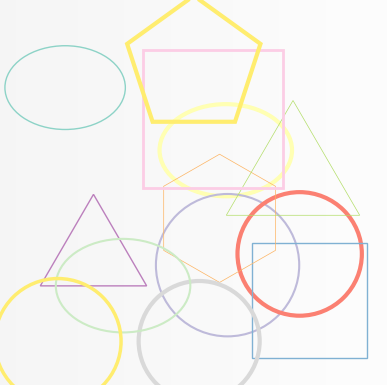[{"shape": "oval", "thickness": 1, "radius": 0.78, "center": [0.168, 0.772]}, {"shape": "oval", "thickness": 3, "radius": 0.85, "center": [0.583, 0.61]}, {"shape": "circle", "thickness": 1.5, "radius": 0.92, "center": [0.587, 0.311]}, {"shape": "circle", "thickness": 3, "radius": 0.8, "center": [0.773, 0.34]}, {"shape": "square", "thickness": 1, "radius": 0.74, "center": [0.798, 0.219]}, {"shape": "hexagon", "thickness": 0.5, "radius": 0.83, "center": [0.567, 0.433]}, {"shape": "triangle", "thickness": 0.5, "radius": 0.99, "center": [0.756, 0.54]}, {"shape": "square", "thickness": 2, "radius": 0.9, "center": [0.55, 0.691]}, {"shape": "circle", "thickness": 3, "radius": 0.78, "center": [0.514, 0.114]}, {"shape": "triangle", "thickness": 1, "radius": 0.79, "center": [0.241, 0.337]}, {"shape": "oval", "thickness": 1.5, "radius": 0.87, "center": [0.318, 0.258]}, {"shape": "pentagon", "thickness": 3, "radius": 0.9, "center": [0.5, 0.83]}, {"shape": "circle", "thickness": 2.5, "radius": 0.81, "center": [0.149, 0.114]}]